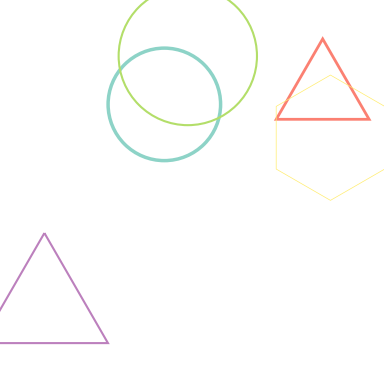[{"shape": "circle", "thickness": 2.5, "radius": 0.73, "center": [0.427, 0.729]}, {"shape": "triangle", "thickness": 2, "radius": 0.7, "center": [0.838, 0.76]}, {"shape": "circle", "thickness": 1.5, "radius": 0.9, "center": [0.488, 0.855]}, {"shape": "triangle", "thickness": 1.5, "radius": 0.95, "center": [0.115, 0.204]}, {"shape": "hexagon", "thickness": 0.5, "radius": 0.81, "center": [0.858, 0.642]}]